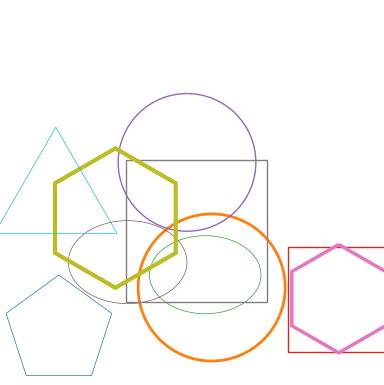[{"shape": "pentagon", "thickness": 0.5, "radius": 0.72, "center": [0.153, 0.141]}, {"shape": "circle", "thickness": 2, "radius": 0.96, "center": [0.55, 0.253]}, {"shape": "oval", "thickness": 0.5, "radius": 0.72, "center": [0.533, 0.286]}, {"shape": "square", "thickness": 1, "radius": 0.68, "center": [0.884, 0.223]}, {"shape": "circle", "thickness": 1, "radius": 0.89, "center": [0.486, 0.578]}, {"shape": "oval", "thickness": 0.5, "radius": 0.77, "center": [0.332, 0.319]}, {"shape": "hexagon", "thickness": 2.5, "radius": 0.7, "center": [0.88, 0.224]}, {"shape": "square", "thickness": 1, "radius": 0.92, "center": [0.51, 0.4]}, {"shape": "hexagon", "thickness": 3, "radius": 0.91, "center": [0.3, 0.434]}, {"shape": "triangle", "thickness": 0.5, "radius": 0.92, "center": [0.145, 0.486]}]